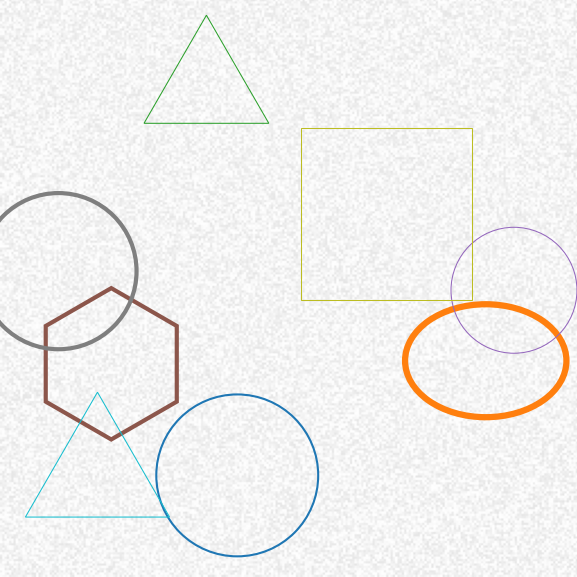[{"shape": "circle", "thickness": 1, "radius": 0.7, "center": [0.411, 0.176]}, {"shape": "oval", "thickness": 3, "radius": 0.7, "center": [0.841, 0.375]}, {"shape": "triangle", "thickness": 0.5, "radius": 0.62, "center": [0.357, 0.848]}, {"shape": "circle", "thickness": 0.5, "radius": 0.55, "center": [0.89, 0.497]}, {"shape": "hexagon", "thickness": 2, "radius": 0.66, "center": [0.193, 0.369]}, {"shape": "circle", "thickness": 2, "radius": 0.68, "center": [0.101, 0.53]}, {"shape": "square", "thickness": 0.5, "radius": 0.74, "center": [0.669, 0.629]}, {"shape": "triangle", "thickness": 0.5, "radius": 0.72, "center": [0.169, 0.176]}]